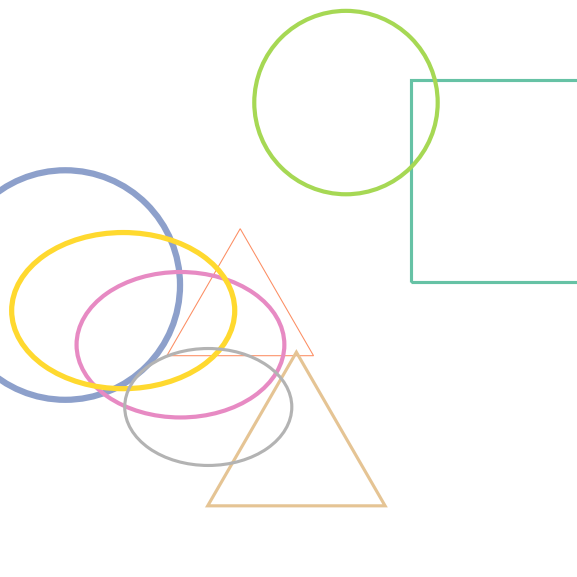[{"shape": "square", "thickness": 1.5, "radius": 0.88, "center": [0.886, 0.686]}, {"shape": "triangle", "thickness": 0.5, "radius": 0.73, "center": [0.416, 0.457]}, {"shape": "circle", "thickness": 3, "radius": 0.99, "center": [0.113, 0.506]}, {"shape": "oval", "thickness": 2, "radius": 0.9, "center": [0.312, 0.402]}, {"shape": "circle", "thickness": 2, "radius": 0.79, "center": [0.599, 0.822]}, {"shape": "oval", "thickness": 2.5, "radius": 0.97, "center": [0.213, 0.461]}, {"shape": "triangle", "thickness": 1.5, "radius": 0.89, "center": [0.513, 0.212]}, {"shape": "oval", "thickness": 1.5, "radius": 0.72, "center": [0.361, 0.294]}]